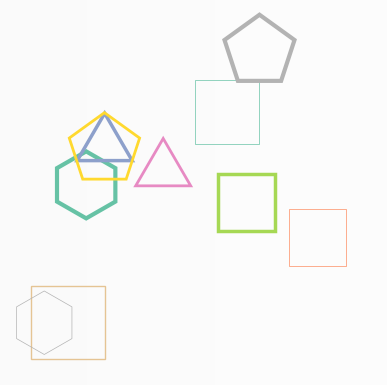[{"shape": "square", "thickness": 0.5, "radius": 0.41, "center": [0.586, 0.71]}, {"shape": "hexagon", "thickness": 3, "radius": 0.43, "center": [0.222, 0.52]}, {"shape": "square", "thickness": 0.5, "radius": 0.37, "center": [0.82, 0.383]}, {"shape": "triangle", "thickness": 2.5, "radius": 0.41, "center": [0.27, 0.624]}, {"shape": "triangle", "thickness": 2, "radius": 0.41, "center": [0.421, 0.558]}, {"shape": "square", "thickness": 2.5, "radius": 0.37, "center": [0.636, 0.474]}, {"shape": "pentagon", "thickness": 2, "radius": 0.48, "center": [0.27, 0.612]}, {"shape": "square", "thickness": 1, "radius": 0.48, "center": [0.175, 0.163]}, {"shape": "hexagon", "thickness": 0.5, "radius": 0.41, "center": [0.114, 0.162]}, {"shape": "pentagon", "thickness": 3, "radius": 0.47, "center": [0.67, 0.867]}]